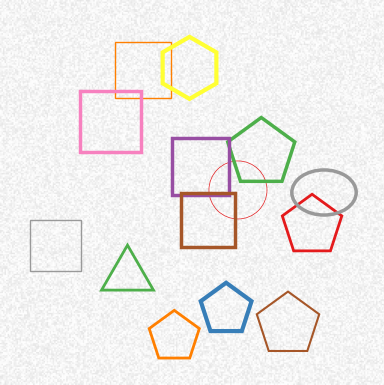[{"shape": "pentagon", "thickness": 2, "radius": 0.41, "center": [0.811, 0.414]}, {"shape": "circle", "thickness": 0.5, "radius": 0.38, "center": [0.618, 0.507]}, {"shape": "pentagon", "thickness": 3, "radius": 0.35, "center": [0.587, 0.196]}, {"shape": "pentagon", "thickness": 2.5, "radius": 0.46, "center": [0.679, 0.603]}, {"shape": "triangle", "thickness": 2, "radius": 0.39, "center": [0.331, 0.285]}, {"shape": "square", "thickness": 2.5, "radius": 0.37, "center": [0.521, 0.568]}, {"shape": "square", "thickness": 1, "radius": 0.36, "center": [0.372, 0.817]}, {"shape": "pentagon", "thickness": 2, "radius": 0.34, "center": [0.453, 0.125]}, {"shape": "hexagon", "thickness": 3, "radius": 0.4, "center": [0.492, 0.824]}, {"shape": "pentagon", "thickness": 1.5, "radius": 0.43, "center": [0.748, 0.157]}, {"shape": "square", "thickness": 2.5, "radius": 0.35, "center": [0.54, 0.428]}, {"shape": "square", "thickness": 2.5, "radius": 0.4, "center": [0.287, 0.684]}, {"shape": "square", "thickness": 1, "radius": 0.33, "center": [0.145, 0.362]}, {"shape": "oval", "thickness": 2.5, "radius": 0.42, "center": [0.842, 0.5]}]